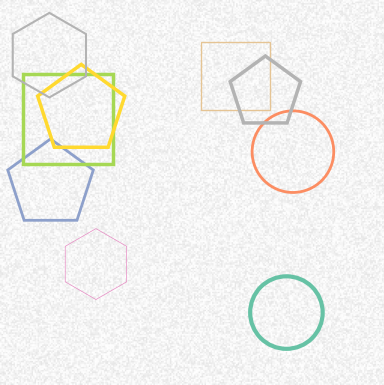[{"shape": "circle", "thickness": 3, "radius": 0.47, "center": [0.744, 0.188]}, {"shape": "circle", "thickness": 2, "radius": 0.53, "center": [0.761, 0.606]}, {"shape": "pentagon", "thickness": 2, "radius": 0.58, "center": [0.131, 0.522]}, {"shape": "hexagon", "thickness": 0.5, "radius": 0.46, "center": [0.249, 0.314]}, {"shape": "square", "thickness": 2.5, "radius": 0.59, "center": [0.177, 0.692]}, {"shape": "pentagon", "thickness": 2.5, "radius": 0.59, "center": [0.211, 0.714]}, {"shape": "square", "thickness": 1, "radius": 0.44, "center": [0.612, 0.802]}, {"shape": "pentagon", "thickness": 2.5, "radius": 0.48, "center": [0.689, 0.758]}, {"shape": "hexagon", "thickness": 1.5, "radius": 0.55, "center": [0.128, 0.857]}]